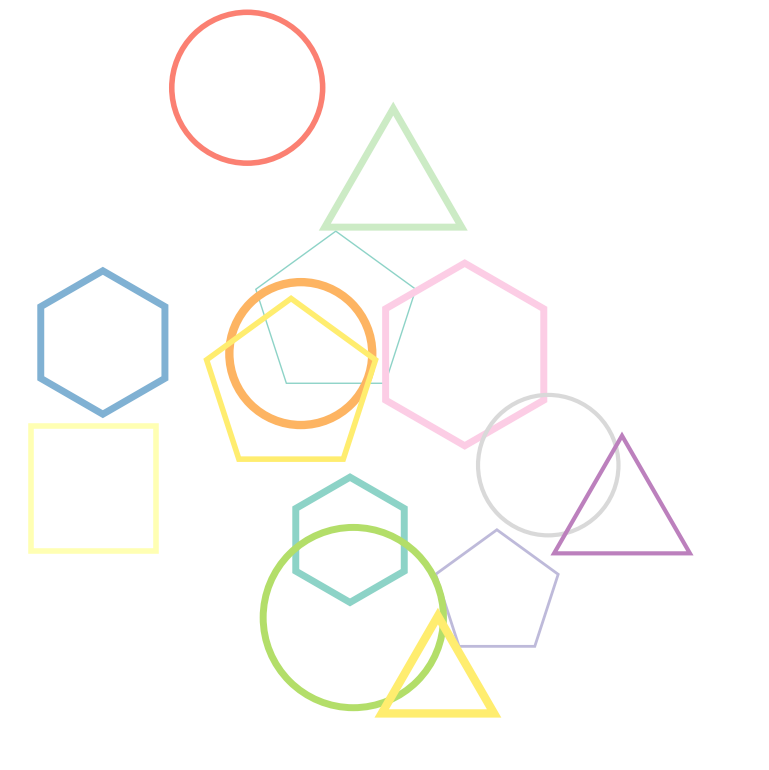[{"shape": "hexagon", "thickness": 2.5, "radius": 0.41, "center": [0.455, 0.299]}, {"shape": "pentagon", "thickness": 0.5, "radius": 0.55, "center": [0.436, 0.591]}, {"shape": "square", "thickness": 2, "radius": 0.41, "center": [0.121, 0.366]}, {"shape": "pentagon", "thickness": 1, "radius": 0.42, "center": [0.645, 0.228]}, {"shape": "circle", "thickness": 2, "radius": 0.49, "center": [0.321, 0.886]}, {"shape": "hexagon", "thickness": 2.5, "radius": 0.47, "center": [0.134, 0.555]}, {"shape": "circle", "thickness": 3, "radius": 0.46, "center": [0.391, 0.541]}, {"shape": "circle", "thickness": 2.5, "radius": 0.59, "center": [0.459, 0.198]}, {"shape": "hexagon", "thickness": 2.5, "radius": 0.59, "center": [0.604, 0.54]}, {"shape": "circle", "thickness": 1.5, "radius": 0.46, "center": [0.712, 0.396]}, {"shape": "triangle", "thickness": 1.5, "radius": 0.51, "center": [0.808, 0.332]}, {"shape": "triangle", "thickness": 2.5, "radius": 0.51, "center": [0.511, 0.756]}, {"shape": "triangle", "thickness": 3, "radius": 0.42, "center": [0.569, 0.116]}, {"shape": "pentagon", "thickness": 2, "radius": 0.58, "center": [0.378, 0.497]}]